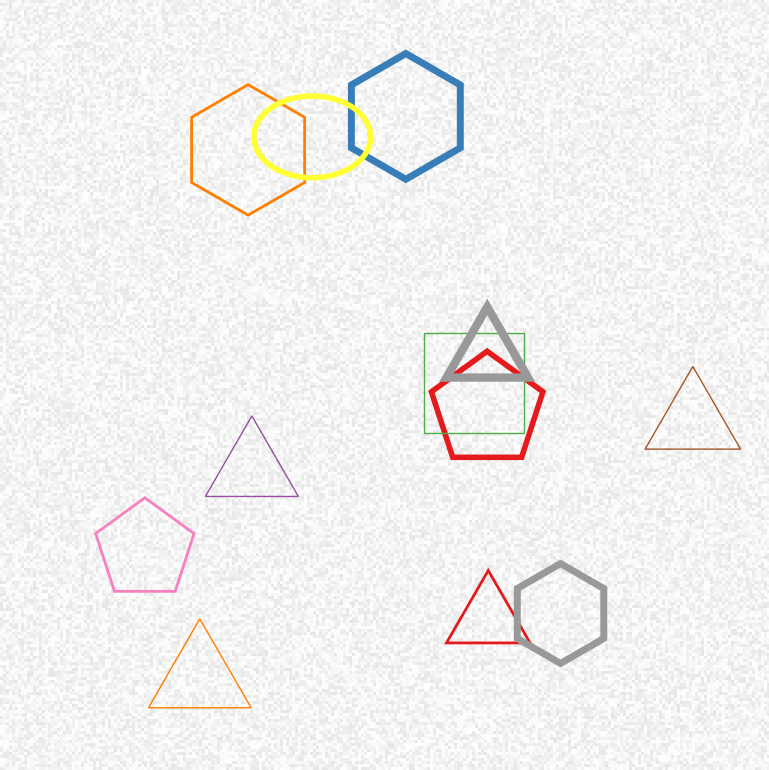[{"shape": "triangle", "thickness": 1, "radius": 0.31, "center": [0.634, 0.196]}, {"shape": "pentagon", "thickness": 2, "radius": 0.38, "center": [0.633, 0.468]}, {"shape": "hexagon", "thickness": 2.5, "radius": 0.41, "center": [0.527, 0.849]}, {"shape": "square", "thickness": 0.5, "radius": 0.32, "center": [0.616, 0.502]}, {"shape": "triangle", "thickness": 0.5, "radius": 0.35, "center": [0.327, 0.39]}, {"shape": "triangle", "thickness": 0.5, "radius": 0.38, "center": [0.259, 0.119]}, {"shape": "hexagon", "thickness": 1, "radius": 0.42, "center": [0.322, 0.805]}, {"shape": "oval", "thickness": 2, "radius": 0.38, "center": [0.406, 0.822]}, {"shape": "triangle", "thickness": 0.5, "radius": 0.36, "center": [0.9, 0.453]}, {"shape": "pentagon", "thickness": 1, "radius": 0.34, "center": [0.188, 0.286]}, {"shape": "triangle", "thickness": 3, "radius": 0.31, "center": [0.633, 0.54]}, {"shape": "hexagon", "thickness": 2.5, "radius": 0.32, "center": [0.728, 0.203]}]